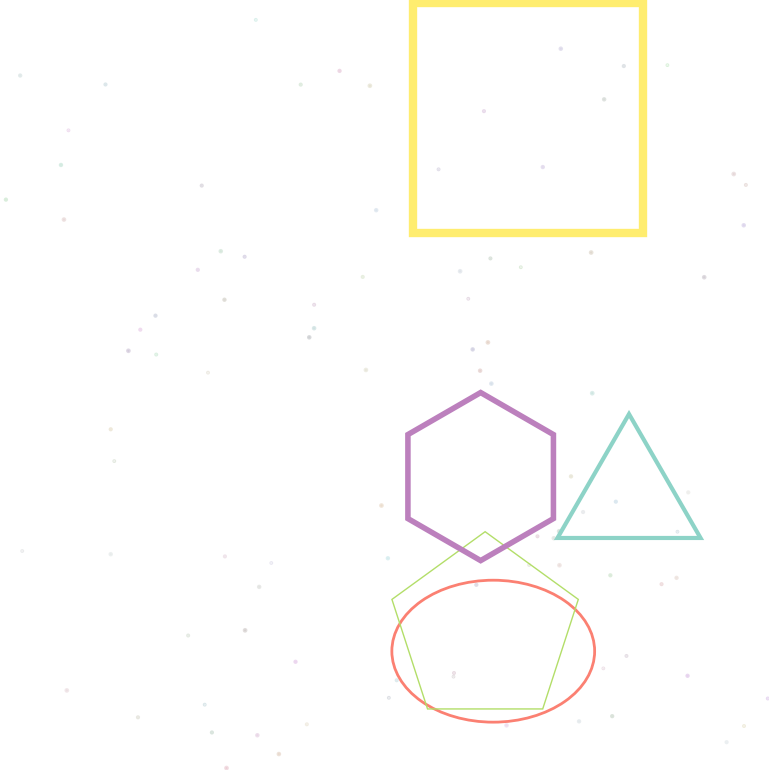[{"shape": "triangle", "thickness": 1.5, "radius": 0.54, "center": [0.817, 0.355]}, {"shape": "oval", "thickness": 1, "radius": 0.66, "center": [0.641, 0.154]}, {"shape": "pentagon", "thickness": 0.5, "radius": 0.64, "center": [0.63, 0.182]}, {"shape": "hexagon", "thickness": 2, "radius": 0.55, "center": [0.624, 0.381]}, {"shape": "square", "thickness": 3, "radius": 0.75, "center": [0.686, 0.847]}]